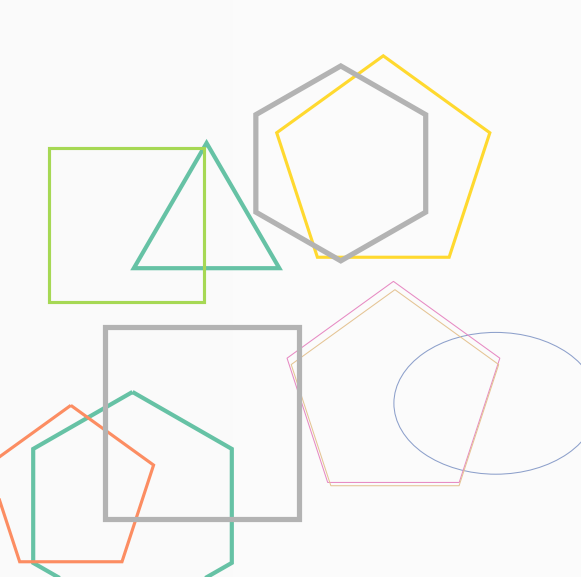[{"shape": "triangle", "thickness": 2, "radius": 0.72, "center": [0.355, 0.607]}, {"shape": "hexagon", "thickness": 2, "radius": 0.99, "center": [0.228, 0.123]}, {"shape": "pentagon", "thickness": 1.5, "radius": 0.75, "center": [0.122, 0.148]}, {"shape": "oval", "thickness": 0.5, "radius": 0.88, "center": [0.853, 0.301]}, {"shape": "pentagon", "thickness": 0.5, "radius": 0.96, "center": [0.677, 0.319]}, {"shape": "square", "thickness": 1.5, "radius": 0.67, "center": [0.218, 0.609]}, {"shape": "pentagon", "thickness": 1.5, "radius": 0.96, "center": [0.659, 0.71]}, {"shape": "pentagon", "thickness": 0.5, "radius": 0.94, "center": [0.679, 0.31]}, {"shape": "hexagon", "thickness": 2.5, "radius": 0.84, "center": [0.586, 0.716]}, {"shape": "square", "thickness": 2.5, "radius": 0.83, "center": [0.348, 0.266]}]